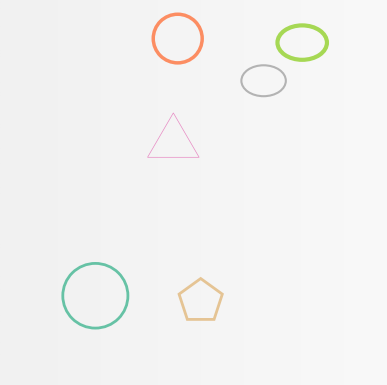[{"shape": "circle", "thickness": 2, "radius": 0.42, "center": [0.246, 0.232]}, {"shape": "circle", "thickness": 2.5, "radius": 0.32, "center": [0.459, 0.9]}, {"shape": "triangle", "thickness": 0.5, "radius": 0.38, "center": [0.447, 0.63]}, {"shape": "oval", "thickness": 3, "radius": 0.32, "center": [0.78, 0.889]}, {"shape": "pentagon", "thickness": 2, "radius": 0.29, "center": [0.518, 0.218]}, {"shape": "oval", "thickness": 1.5, "radius": 0.29, "center": [0.68, 0.79]}]